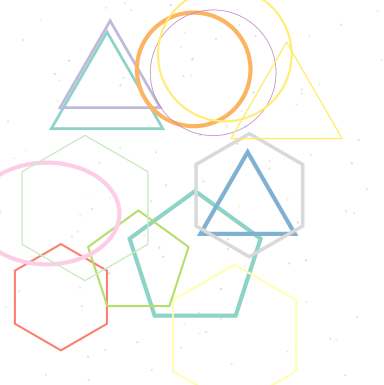[{"shape": "triangle", "thickness": 2, "radius": 0.84, "center": [0.278, 0.749]}, {"shape": "pentagon", "thickness": 3, "radius": 0.89, "center": [0.507, 0.325]}, {"shape": "hexagon", "thickness": 1.5, "radius": 0.92, "center": [0.609, 0.128]}, {"shape": "triangle", "thickness": 2, "radius": 0.75, "center": [0.286, 0.796]}, {"shape": "hexagon", "thickness": 1.5, "radius": 0.69, "center": [0.158, 0.228]}, {"shape": "triangle", "thickness": 3, "radius": 0.71, "center": [0.643, 0.463]}, {"shape": "circle", "thickness": 3, "radius": 0.74, "center": [0.503, 0.82]}, {"shape": "pentagon", "thickness": 1.5, "radius": 0.69, "center": [0.359, 0.316]}, {"shape": "oval", "thickness": 3, "radius": 0.94, "center": [0.121, 0.446]}, {"shape": "hexagon", "thickness": 2.5, "radius": 0.8, "center": [0.648, 0.493]}, {"shape": "circle", "thickness": 0.5, "radius": 0.82, "center": [0.554, 0.811]}, {"shape": "hexagon", "thickness": 1, "radius": 0.94, "center": [0.221, 0.46]}, {"shape": "circle", "thickness": 1.5, "radius": 0.87, "center": [0.584, 0.858]}, {"shape": "triangle", "thickness": 1, "radius": 0.83, "center": [0.744, 0.724]}]